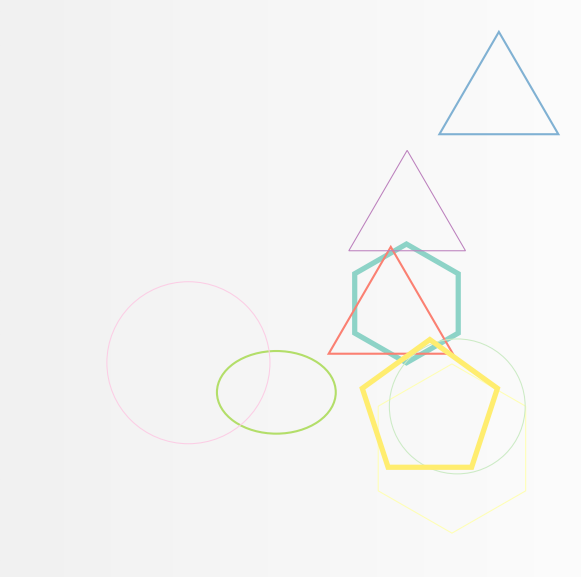[{"shape": "hexagon", "thickness": 2.5, "radius": 0.51, "center": [0.699, 0.474]}, {"shape": "hexagon", "thickness": 0.5, "radius": 0.73, "center": [0.778, 0.222]}, {"shape": "triangle", "thickness": 1, "radius": 0.62, "center": [0.672, 0.448]}, {"shape": "triangle", "thickness": 1, "radius": 0.59, "center": [0.858, 0.826]}, {"shape": "oval", "thickness": 1, "radius": 0.51, "center": [0.475, 0.32]}, {"shape": "circle", "thickness": 0.5, "radius": 0.7, "center": [0.324, 0.371]}, {"shape": "triangle", "thickness": 0.5, "radius": 0.58, "center": [0.7, 0.623]}, {"shape": "circle", "thickness": 0.5, "radius": 0.58, "center": [0.787, 0.295]}, {"shape": "pentagon", "thickness": 2.5, "radius": 0.61, "center": [0.74, 0.289]}]